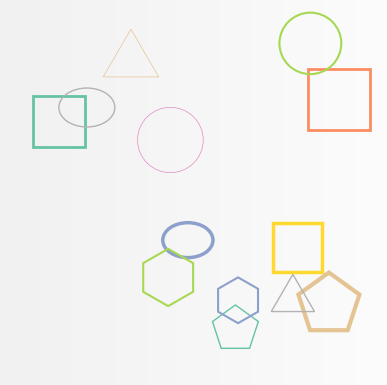[{"shape": "square", "thickness": 2, "radius": 0.33, "center": [0.152, 0.685]}, {"shape": "pentagon", "thickness": 1, "radius": 0.31, "center": [0.608, 0.146]}, {"shape": "square", "thickness": 2, "radius": 0.4, "center": [0.876, 0.741]}, {"shape": "hexagon", "thickness": 1.5, "radius": 0.3, "center": [0.614, 0.22]}, {"shape": "oval", "thickness": 2.5, "radius": 0.32, "center": [0.485, 0.376]}, {"shape": "circle", "thickness": 0.5, "radius": 0.42, "center": [0.44, 0.636]}, {"shape": "circle", "thickness": 1.5, "radius": 0.4, "center": [0.801, 0.887]}, {"shape": "hexagon", "thickness": 1.5, "radius": 0.37, "center": [0.434, 0.279]}, {"shape": "square", "thickness": 2.5, "radius": 0.32, "center": [0.767, 0.357]}, {"shape": "pentagon", "thickness": 3, "radius": 0.41, "center": [0.849, 0.209]}, {"shape": "triangle", "thickness": 0.5, "radius": 0.41, "center": [0.338, 0.842]}, {"shape": "triangle", "thickness": 1, "radius": 0.32, "center": [0.756, 0.223]}, {"shape": "oval", "thickness": 1, "radius": 0.36, "center": [0.224, 0.721]}]